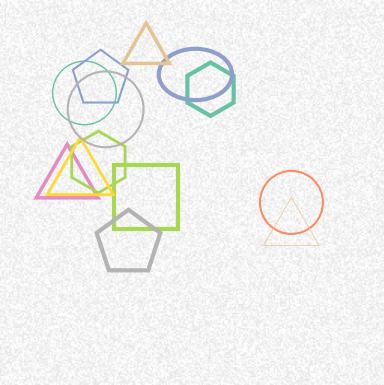[{"shape": "hexagon", "thickness": 3, "radius": 0.35, "center": [0.547, 0.768]}, {"shape": "circle", "thickness": 1, "radius": 0.41, "center": [0.219, 0.759]}, {"shape": "circle", "thickness": 1.5, "radius": 0.41, "center": [0.757, 0.474]}, {"shape": "pentagon", "thickness": 1.5, "radius": 0.38, "center": [0.261, 0.795]}, {"shape": "oval", "thickness": 3, "radius": 0.48, "center": [0.508, 0.807]}, {"shape": "triangle", "thickness": 2.5, "radius": 0.47, "center": [0.175, 0.533]}, {"shape": "hexagon", "thickness": 2, "radius": 0.4, "center": [0.256, 0.579]}, {"shape": "square", "thickness": 3, "radius": 0.42, "center": [0.379, 0.488]}, {"shape": "triangle", "thickness": 2, "radius": 0.5, "center": [0.208, 0.544]}, {"shape": "triangle", "thickness": 2.5, "radius": 0.35, "center": [0.38, 0.87]}, {"shape": "triangle", "thickness": 0.5, "radius": 0.42, "center": [0.757, 0.404]}, {"shape": "circle", "thickness": 1.5, "radius": 0.49, "center": [0.274, 0.716]}, {"shape": "pentagon", "thickness": 3, "radius": 0.43, "center": [0.334, 0.368]}]